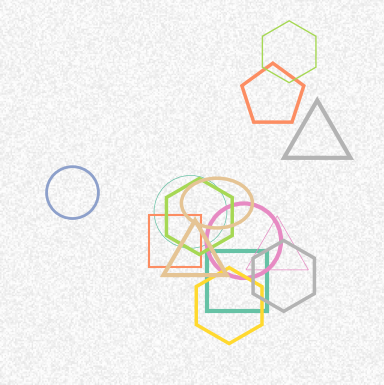[{"shape": "circle", "thickness": 0.5, "radius": 0.47, "center": [0.495, 0.45]}, {"shape": "square", "thickness": 3, "radius": 0.39, "center": [0.615, 0.269]}, {"shape": "square", "thickness": 1.5, "radius": 0.34, "center": [0.455, 0.375]}, {"shape": "pentagon", "thickness": 2.5, "radius": 0.42, "center": [0.709, 0.751]}, {"shape": "circle", "thickness": 2, "radius": 0.34, "center": [0.188, 0.5]}, {"shape": "triangle", "thickness": 0.5, "radius": 0.47, "center": [0.72, 0.346]}, {"shape": "circle", "thickness": 3, "radius": 0.48, "center": [0.633, 0.375]}, {"shape": "hexagon", "thickness": 2.5, "radius": 0.49, "center": [0.518, 0.438]}, {"shape": "hexagon", "thickness": 1, "radius": 0.4, "center": [0.751, 0.866]}, {"shape": "hexagon", "thickness": 2.5, "radius": 0.49, "center": [0.595, 0.206]}, {"shape": "triangle", "thickness": 3, "radius": 0.47, "center": [0.507, 0.333]}, {"shape": "oval", "thickness": 2.5, "radius": 0.46, "center": [0.563, 0.473]}, {"shape": "hexagon", "thickness": 2.5, "radius": 0.46, "center": [0.737, 0.283]}, {"shape": "triangle", "thickness": 3, "radius": 0.5, "center": [0.824, 0.64]}]